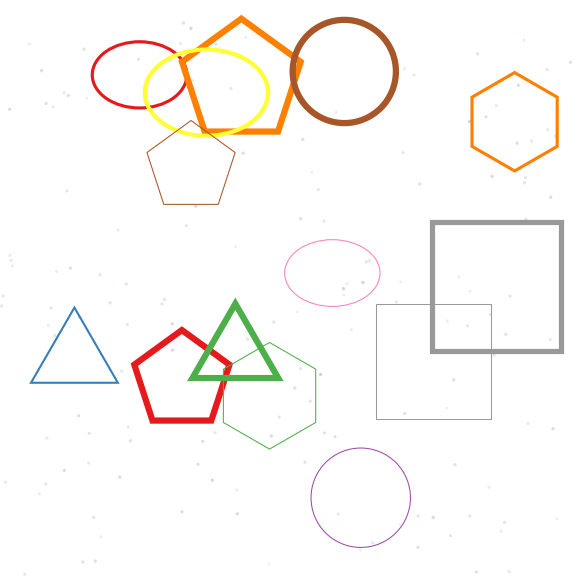[{"shape": "pentagon", "thickness": 3, "radius": 0.43, "center": [0.315, 0.341]}, {"shape": "oval", "thickness": 1.5, "radius": 0.41, "center": [0.242, 0.869]}, {"shape": "triangle", "thickness": 1, "radius": 0.43, "center": [0.129, 0.38]}, {"shape": "triangle", "thickness": 3, "radius": 0.43, "center": [0.408, 0.387]}, {"shape": "hexagon", "thickness": 0.5, "radius": 0.46, "center": [0.467, 0.314]}, {"shape": "circle", "thickness": 0.5, "radius": 0.43, "center": [0.625, 0.137]}, {"shape": "pentagon", "thickness": 3, "radius": 0.54, "center": [0.418, 0.859]}, {"shape": "hexagon", "thickness": 1.5, "radius": 0.43, "center": [0.891, 0.788]}, {"shape": "oval", "thickness": 2, "radius": 0.53, "center": [0.358, 0.839]}, {"shape": "circle", "thickness": 3, "radius": 0.45, "center": [0.596, 0.875]}, {"shape": "pentagon", "thickness": 0.5, "radius": 0.4, "center": [0.331, 0.71]}, {"shape": "oval", "thickness": 0.5, "radius": 0.41, "center": [0.575, 0.526]}, {"shape": "square", "thickness": 2.5, "radius": 0.56, "center": [0.86, 0.503]}, {"shape": "square", "thickness": 0.5, "radius": 0.5, "center": [0.75, 0.373]}]